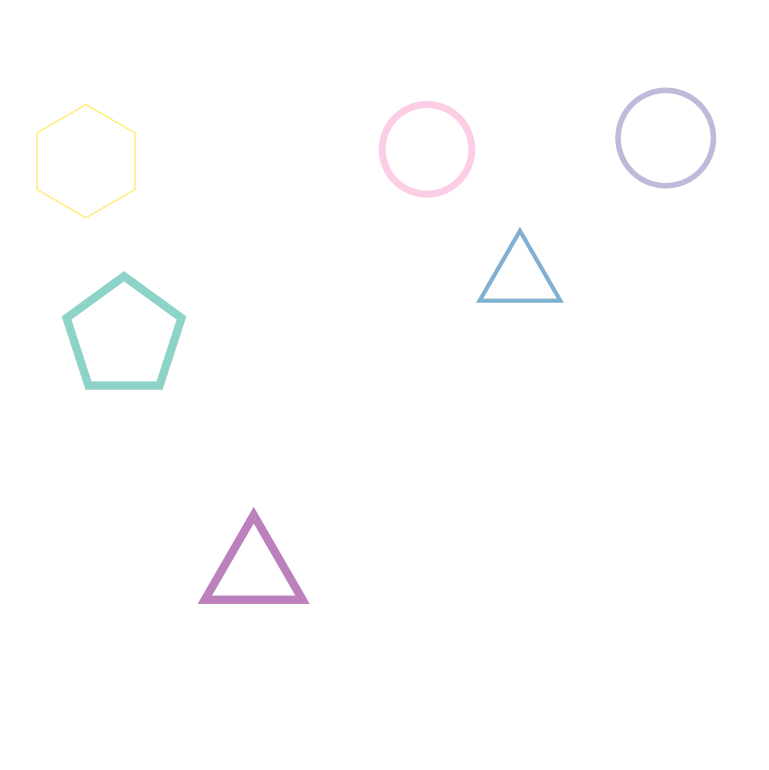[{"shape": "pentagon", "thickness": 3, "radius": 0.39, "center": [0.161, 0.563]}, {"shape": "circle", "thickness": 2, "radius": 0.31, "center": [0.865, 0.821]}, {"shape": "triangle", "thickness": 1.5, "radius": 0.3, "center": [0.675, 0.64]}, {"shape": "circle", "thickness": 2.5, "radius": 0.29, "center": [0.555, 0.806]}, {"shape": "triangle", "thickness": 3, "radius": 0.37, "center": [0.329, 0.258]}, {"shape": "hexagon", "thickness": 0.5, "radius": 0.37, "center": [0.112, 0.791]}]